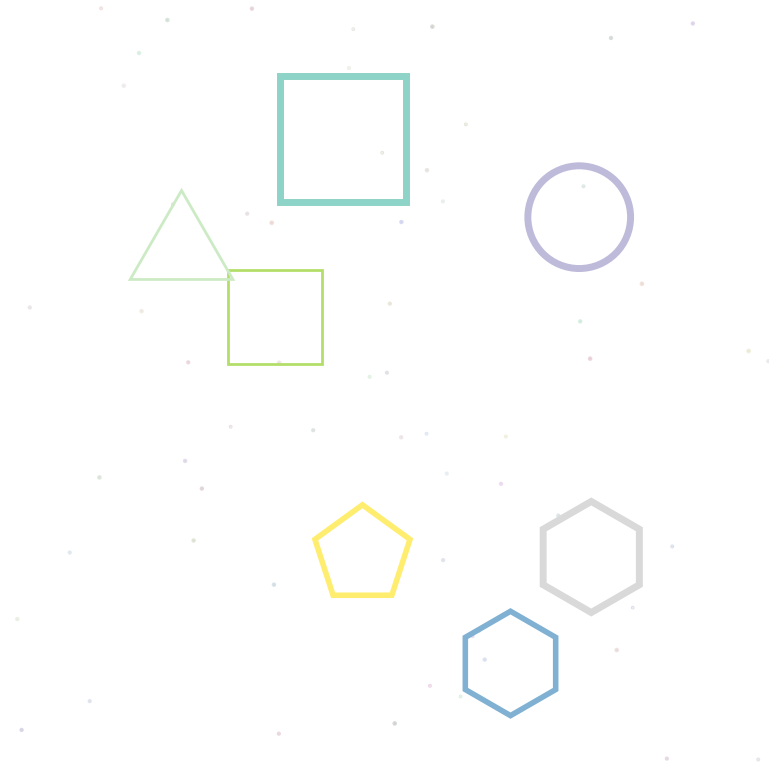[{"shape": "square", "thickness": 2.5, "radius": 0.41, "center": [0.445, 0.819]}, {"shape": "circle", "thickness": 2.5, "radius": 0.33, "center": [0.752, 0.718]}, {"shape": "hexagon", "thickness": 2, "radius": 0.34, "center": [0.663, 0.138]}, {"shape": "square", "thickness": 1, "radius": 0.3, "center": [0.357, 0.588]}, {"shape": "hexagon", "thickness": 2.5, "radius": 0.36, "center": [0.768, 0.277]}, {"shape": "triangle", "thickness": 1, "radius": 0.39, "center": [0.236, 0.676]}, {"shape": "pentagon", "thickness": 2, "radius": 0.32, "center": [0.471, 0.279]}]